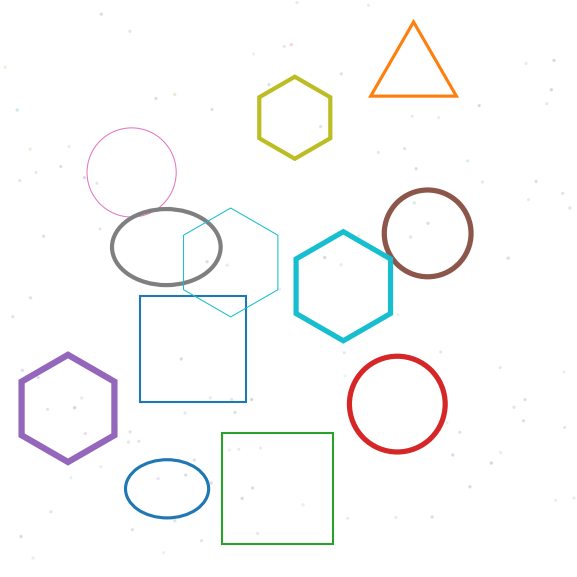[{"shape": "square", "thickness": 1, "radius": 0.46, "center": [0.334, 0.395]}, {"shape": "oval", "thickness": 1.5, "radius": 0.36, "center": [0.289, 0.153]}, {"shape": "triangle", "thickness": 1.5, "radius": 0.43, "center": [0.716, 0.876]}, {"shape": "square", "thickness": 1, "radius": 0.48, "center": [0.481, 0.153]}, {"shape": "circle", "thickness": 2.5, "radius": 0.41, "center": [0.688, 0.299]}, {"shape": "hexagon", "thickness": 3, "radius": 0.46, "center": [0.118, 0.292]}, {"shape": "circle", "thickness": 2.5, "radius": 0.38, "center": [0.741, 0.595]}, {"shape": "circle", "thickness": 0.5, "radius": 0.39, "center": [0.228, 0.7]}, {"shape": "oval", "thickness": 2, "radius": 0.47, "center": [0.288, 0.571]}, {"shape": "hexagon", "thickness": 2, "radius": 0.36, "center": [0.51, 0.795]}, {"shape": "hexagon", "thickness": 0.5, "radius": 0.47, "center": [0.399, 0.545]}, {"shape": "hexagon", "thickness": 2.5, "radius": 0.47, "center": [0.594, 0.503]}]